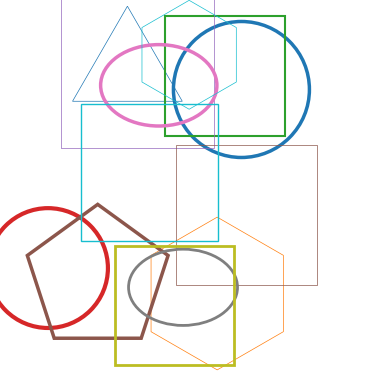[{"shape": "circle", "thickness": 2.5, "radius": 0.88, "center": [0.627, 0.768]}, {"shape": "triangle", "thickness": 0.5, "radius": 0.82, "center": [0.331, 0.819]}, {"shape": "hexagon", "thickness": 0.5, "radius": 0.99, "center": [0.564, 0.238]}, {"shape": "square", "thickness": 1.5, "radius": 0.78, "center": [0.584, 0.802]}, {"shape": "circle", "thickness": 3, "radius": 0.78, "center": [0.125, 0.304]}, {"shape": "square", "thickness": 0.5, "radius": 0.99, "center": [0.357, 0.814]}, {"shape": "square", "thickness": 0.5, "radius": 0.91, "center": [0.64, 0.442]}, {"shape": "pentagon", "thickness": 2.5, "radius": 0.96, "center": [0.254, 0.277]}, {"shape": "oval", "thickness": 2.5, "radius": 0.75, "center": [0.412, 0.778]}, {"shape": "oval", "thickness": 2, "radius": 0.71, "center": [0.475, 0.254]}, {"shape": "square", "thickness": 2, "radius": 0.77, "center": [0.454, 0.206]}, {"shape": "hexagon", "thickness": 0.5, "radius": 0.71, "center": [0.491, 0.858]}, {"shape": "square", "thickness": 1, "radius": 0.89, "center": [0.388, 0.552]}]